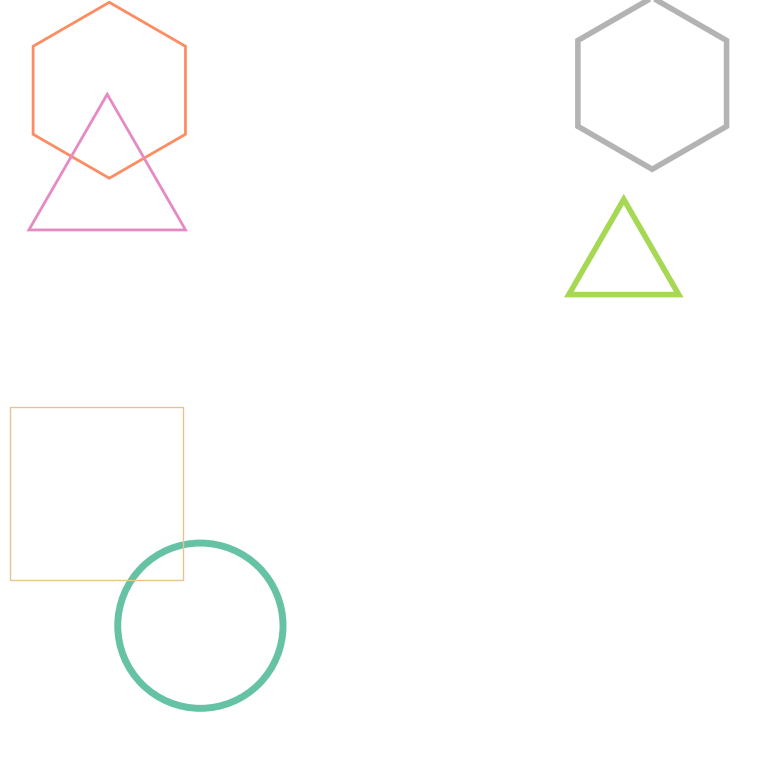[{"shape": "circle", "thickness": 2.5, "radius": 0.54, "center": [0.26, 0.187]}, {"shape": "hexagon", "thickness": 1, "radius": 0.57, "center": [0.142, 0.883]}, {"shape": "triangle", "thickness": 1, "radius": 0.59, "center": [0.139, 0.76]}, {"shape": "triangle", "thickness": 2, "radius": 0.41, "center": [0.81, 0.659]}, {"shape": "square", "thickness": 0.5, "radius": 0.56, "center": [0.125, 0.359]}, {"shape": "hexagon", "thickness": 2, "radius": 0.56, "center": [0.847, 0.892]}]